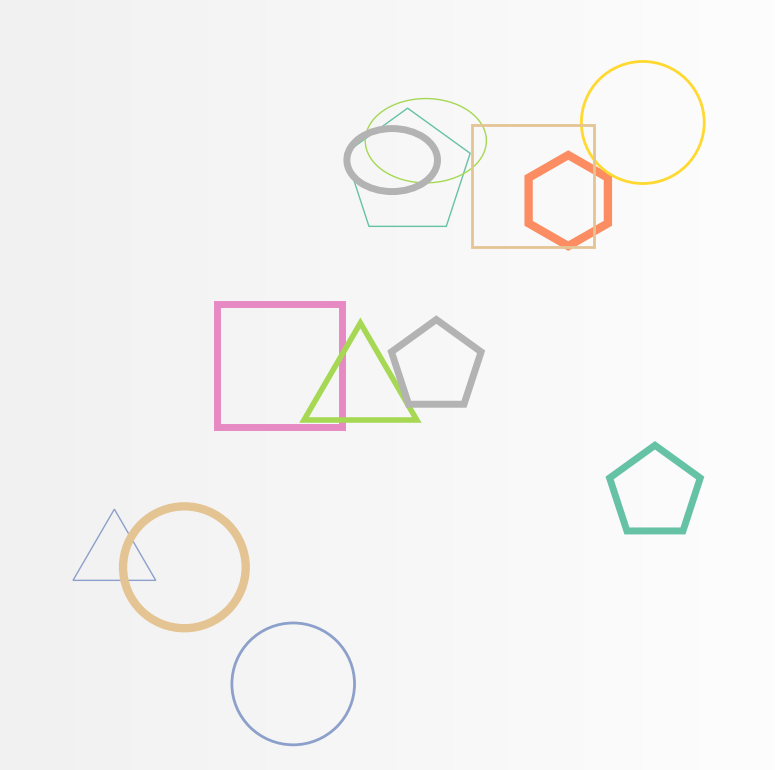[{"shape": "pentagon", "thickness": 2.5, "radius": 0.31, "center": [0.845, 0.36]}, {"shape": "pentagon", "thickness": 0.5, "radius": 0.42, "center": [0.526, 0.775]}, {"shape": "hexagon", "thickness": 3, "radius": 0.3, "center": [0.733, 0.74]}, {"shape": "circle", "thickness": 1, "radius": 0.4, "center": [0.378, 0.112]}, {"shape": "triangle", "thickness": 0.5, "radius": 0.31, "center": [0.148, 0.277]}, {"shape": "square", "thickness": 2.5, "radius": 0.4, "center": [0.361, 0.525]}, {"shape": "oval", "thickness": 0.5, "radius": 0.39, "center": [0.549, 0.817]}, {"shape": "triangle", "thickness": 2, "radius": 0.42, "center": [0.465, 0.497]}, {"shape": "circle", "thickness": 1, "radius": 0.4, "center": [0.829, 0.841]}, {"shape": "circle", "thickness": 3, "radius": 0.4, "center": [0.238, 0.263]}, {"shape": "square", "thickness": 1, "radius": 0.4, "center": [0.688, 0.758]}, {"shape": "pentagon", "thickness": 2.5, "radius": 0.3, "center": [0.563, 0.524]}, {"shape": "oval", "thickness": 2.5, "radius": 0.29, "center": [0.506, 0.792]}]